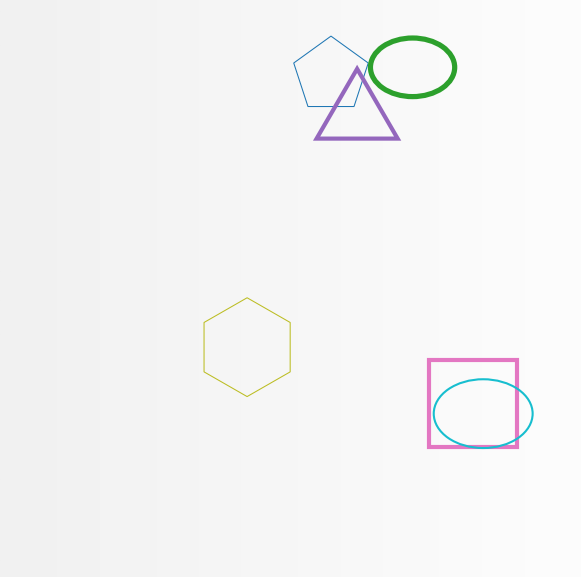[{"shape": "pentagon", "thickness": 0.5, "radius": 0.34, "center": [0.569, 0.869]}, {"shape": "oval", "thickness": 2.5, "radius": 0.36, "center": [0.71, 0.883]}, {"shape": "triangle", "thickness": 2, "radius": 0.4, "center": [0.614, 0.799]}, {"shape": "square", "thickness": 2, "radius": 0.38, "center": [0.815, 0.3]}, {"shape": "hexagon", "thickness": 0.5, "radius": 0.43, "center": [0.425, 0.398]}, {"shape": "oval", "thickness": 1, "radius": 0.43, "center": [0.831, 0.283]}]